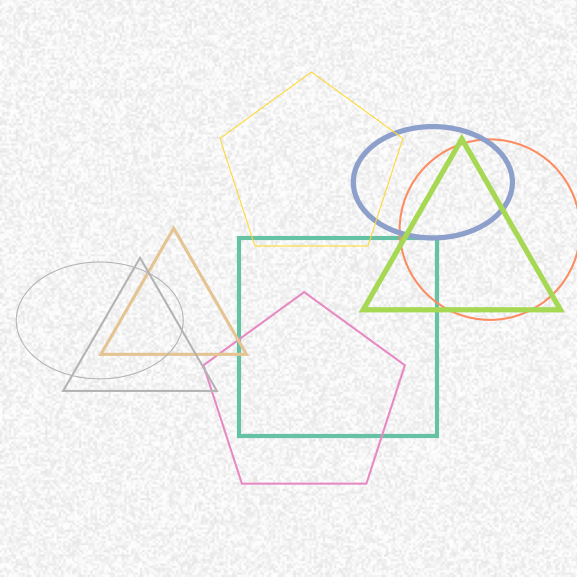[{"shape": "square", "thickness": 2, "radius": 0.86, "center": [0.586, 0.415]}, {"shape": "circle", "thickness": 1, "radius": 0.78, "center": [0.848, 0.601]}, {"shape": "oval", "thickness": 2.5, "radius": 0.69, "center": [0.75, 0.684]}, {"shape": "pentagon", "thickness": 1, "radius": 0.92, "center": [0.527, 0.31]}, {"shape": "triangle", "thickness": 2.5, "radius": 0.99, "center": [0.8, 0.561]}, {"shape": "pentagon", "thickness": 0.5, "radius": 0.83, "center": [0.539, 0.708]}, {"shape": "triangle", "thickness": 1.5, "radius": 0.73, "center": [0.301, 0.458]}, {"shape": "triangle", "thickness": 1, "radius": 0.77, "center": [0.243, 0.399]}, {"shape": "oval", "thickness": 0.5, "radius": 0.72, "center": [0.173, 0.444]}]